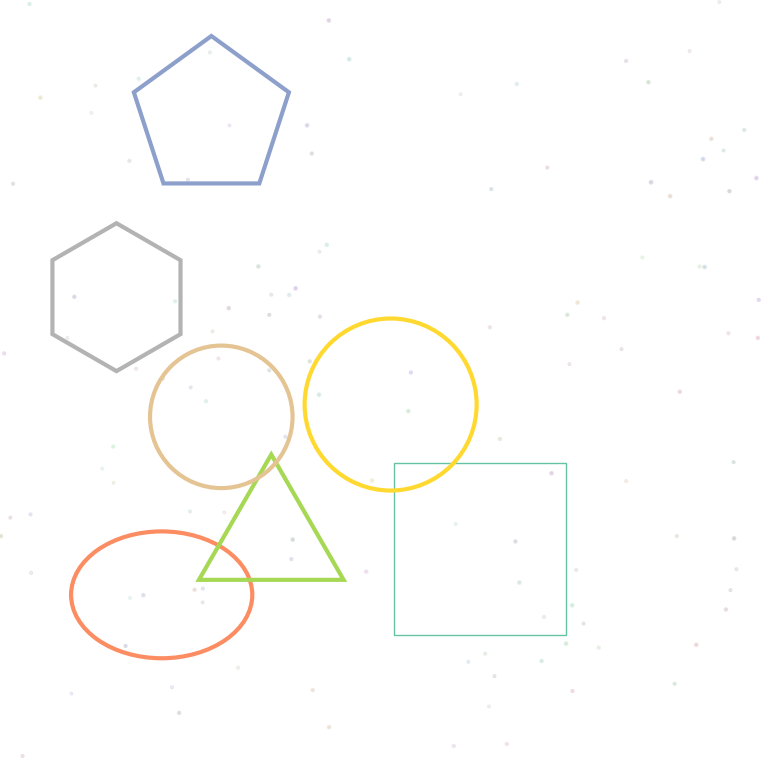[{"shape": "square", "thickness": 0.5, "radius": 0.56, "center": [0.623, 0.287]}, {"shape": "oval", "thickness": 1.5, "radius": 0.59, "center": [0.21, 0.227]}, {"shape": "pentagon", "thickness": 1.5, "radius": 0.53, "center": [0.275, 0.847]}, {"shape": "triangle", "thickness": 1.5, "radius": 0.54, "center": [0.352, 0.301]}, {"shape": "circle", "thickness": 1.5, "radius": 0.56, "center": [0.507, 0.475]}, {"shape": "circle", "thickness": 1.5, "radius": 0.46, "center": [0.287, 0.459]}, {"shape": "hexagon", "thickness": 1.5, "radius": 0.48, "center": [0.151, 0.614]}]